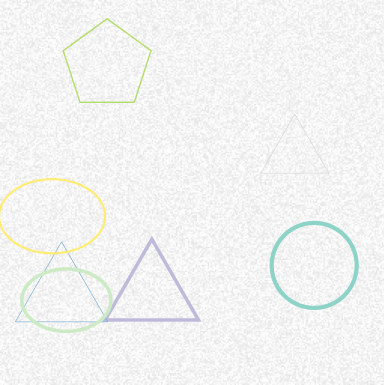[{"shape": "circle", "thickness": 3, "radius": 0.55, "center": [0.816, 0.311]}, {"shape": "triangle", "thickness": 2.5, "radius": 0.7, "center": [0.394, 0.239]}, {"shape": "triangle", "thickness": 0.5, "radius": 0.69, "center": [0.16, 0.233]}, {"shape": "pentagon", "thickness": 1, "radius": 0.6, "center": [0.278, 0.831]}, {"shape": "triangle", "thickness": 0.5, "radius": 0.51, "center": [0.766, 0.601]}, {"shape": "oval", "thickness": 2.5, "radius": 0.58, "center": [0.172, 0.22]}, {"shape": "oval", "thickness": 1.5, "radius": 0.69, "center": [0.135, 0.438]}]